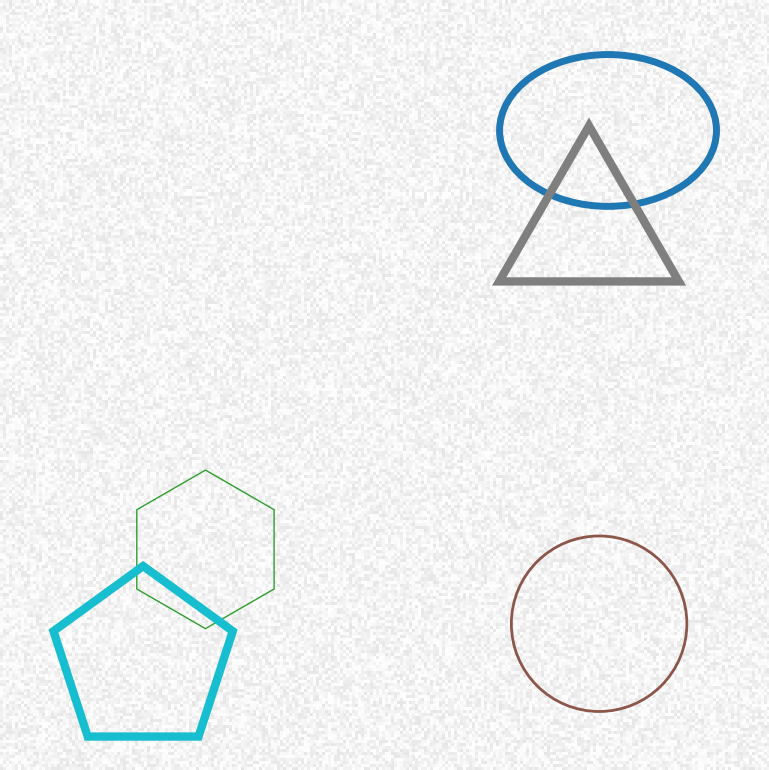[{"shape": "oval", "thickness": 2.5, "radius": 0.7, "center": [0.79, 0.831]}, {"shape": "hexagon", "thickness": 0.5, "radius": 0.51, "center": [0.267, 0.287]}, {"shape": "circle", "thickness": 1, "radius": 0.57, "center": [0.778, 0.19]}, {"shape": "triangle", "thickness": 3, "radius": 0.67, "center": [0.765, 0.702]}, {"shape": "pentagon", "thickness": 3, "radius": 0.61, "center": [0.186, 0.142]}]